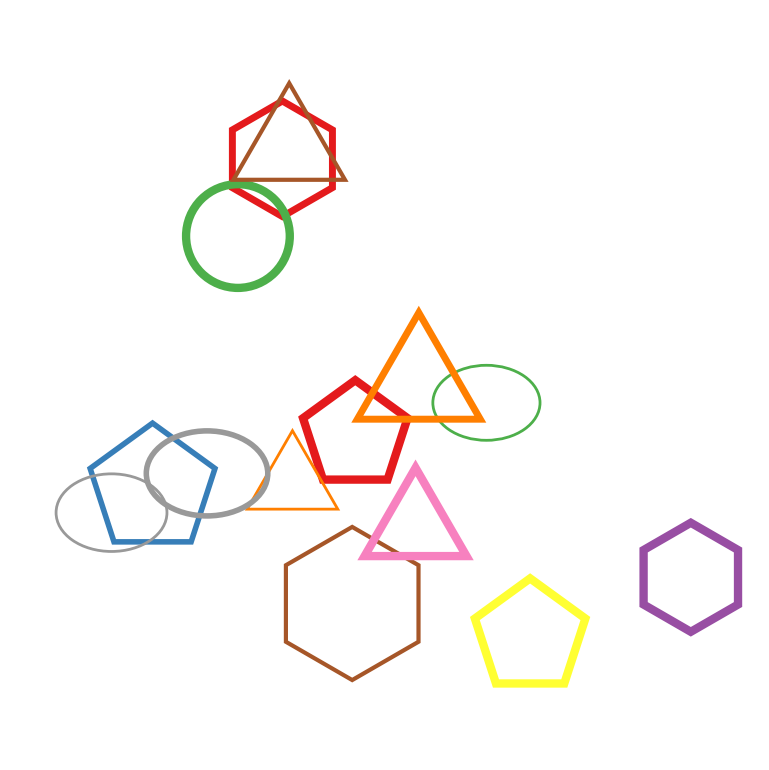[{"shape": "pentagon", "thickness": 3, "radius": 0.36, "center": [0.461, 0.435]}, {"shape": "hexagon", "thickness": 2.5, "radius": 0.38, "center": [0.367, 0.794]}, {"shape": "pentagon", "thickness": 2, "radius": 0.43, "center": [0.198, 0.365]}, {"shape": "oval", "thickness": 1, "radius": 0.35, "center": [0.632, 0.477]}, {"shape": "circle", "thickness": 3, "radius": 0.34, "center": [0.309, 0.693]}, {"shape": "hexagon", "thickness": 3, "radius": 0.35, "center": [0.897, 0.25]}, {"shape": "triangle", "thickness": 2.5, "radius": 0.46, "center": [0.544, 0.502]}, {"shape": "triangle", "thickness": 1, "radius": 0.34, "center": [0.38, 0.373]}, {"shape": "pentagon", "thickness": 3, "radius": 0.38, "center": [0.688, 0.173]}, {"shape": "triangle", "thickness": 1.5, "radius": 0.42, "center": [0.376, 0.808]}, {"shape": "hexagon", "thickness": 1.5, "radius": 0.5, "center": [0.457, 0.216]}, {"shape": "triangle", "thickness": 3, "radius": 0.38, "center": [0.54, 0.316]}, {"shape": "oval", "thickness": 1, "radius": 0.36, "center": [0.145, 0.334]}, {"shape": "oval", "thickness": 2, "radius": 0.39, "center": [0.269, 0.385]}]